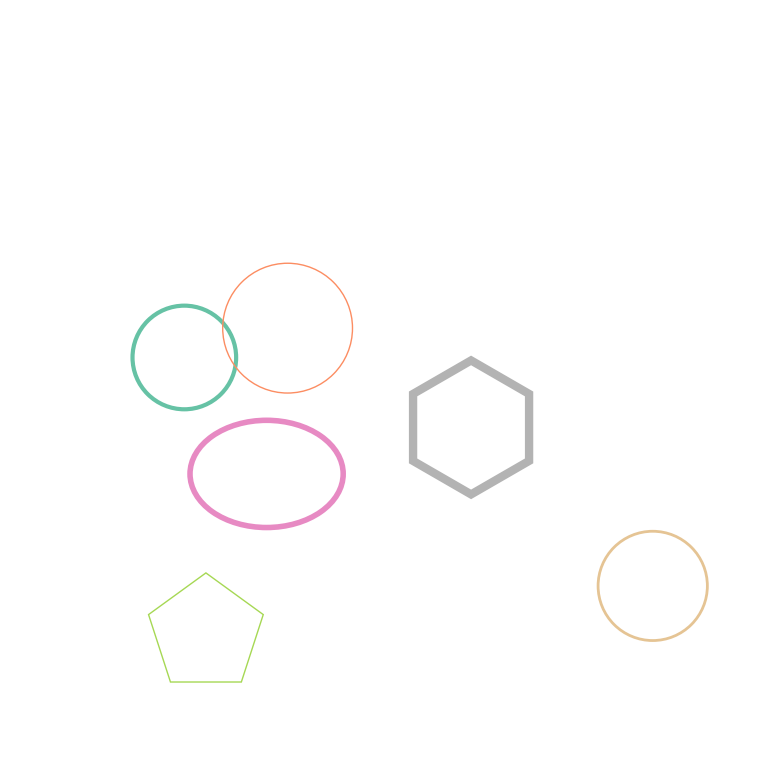[{"shape": "circle", "thickness": 1.5, "radius": 0.34, "center": [0.239, 0.536]}, {"shape": "circle", "thickness": 0.5, "radius": 0.42, "center": [0.374, 0.574]}, {"shape": "oval", "thickness": 2, "radius": 0.5, "center": [0.346, 0.385]}, {"shape": "pentagon", "thickness": 0.5, "radius": 0.39, "center": [0.267, 0.178]}, {"shape": "circle", "thickness": 1, "radius": 0.35, "center": [0.848, 0.239]}, {"shape": "hexagon", "thickness": 3, "radius": 0.43, "center": [0.612, 0.445]}]